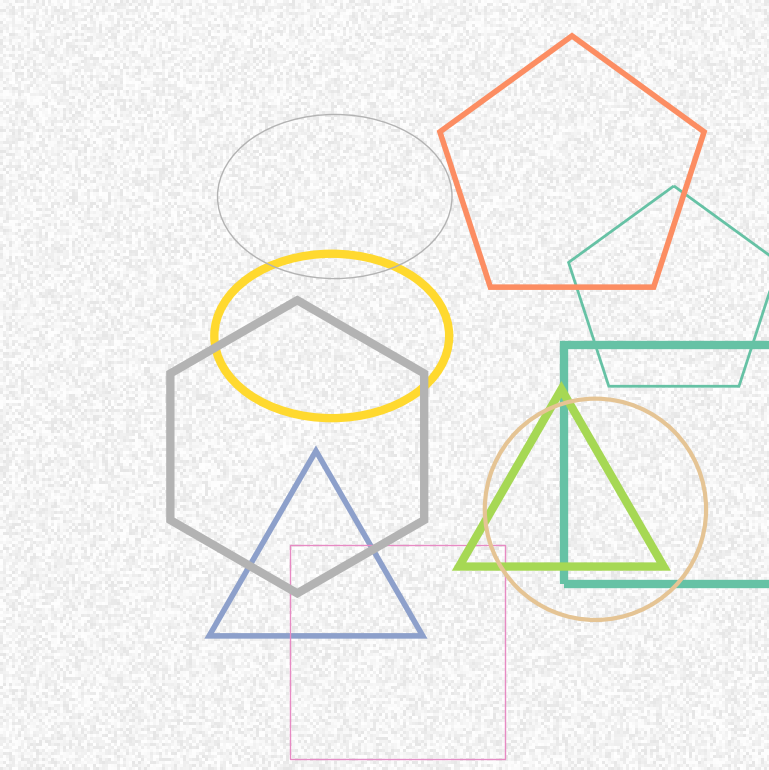[{"shape": "pentagon", "thickness": 1, "radius": 0.72, "center": [0.875, 0.615]}, {"shape": "square", "thickness": 3, "radius": 0.77, "center": [0.888, 0.397]}, {"shape": "pentagon", "thickness": 2, "radius": 0.9, "center": [0.743, 0.773]}, {"shape": "triangle", "thickness": 2, "radius": 0.8, "center": [0.41, 0.254]}, {"shape": "square", "thickness": 0.5, "radius": 0.7, "center": [0.516, 0.153]}, {"shape": "triangle", "thickness": 3, "radius": 0.77, "center": [0.729, 0.341]}, {"shape": "oval", "thickness": 3, "radius": 0.76, "center": [0.431, 0.564]}, {"shape": "circle", "thickness": 1.5, "radius": 0.72, "center": [0.773, 0.339]}, {"shape": "oval", "thickness": 0.5, "radius": 0.76, "center": [0.435, 0.745]}, {"shape": "hexagon", "thickness": 3, "radius": 0.95, "center": [0.386, 0.42]}]